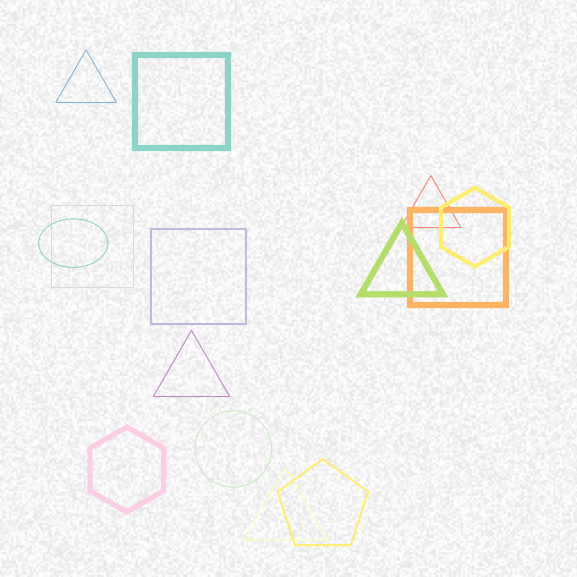[{"shape": "square", "thickness": 3, "radius": 0.4, "center": [0.315, 0.823]}, {"shape": "oval", "thickness": 0.5, "radius": 0.3, "center": [0.127, 0.578]}, {"shape": "triangle", "thickness": 0.5, "radius": 0.42, "center": [0.495, 0.106]}, {"shape": "square", "thickness": 1, "radius": 0.41, "center": [0.344, 0.52]}, {"shape": "triangle", "thickness": 0.5, "radius": 0.3, "center": [0.746, 0.635]}, {"shape": "triangle", "thickness": 0.5, "radius": 0.3, "center": [0.149, 0.852]}, {"shape": "square", "thickness": 3, "radius": 0.41, "center": [0.793, 0.553]}, {"shape": "triangle", "thickness": 3, "radius": 0.41, "center": [0.696, 0.531]}, {"shape": "hexagon", "thickness": 2.5, "radius": 0.37, "center": [0.22, 0.186]}, {"shape": "square", "thickness": 0.5, "radius": 0.35, "center": [0.16, 0.573]}, {"shape": "triangle", "thickness": 0.5, "radius": 0.38, "center": [0.332, 0.351]}, {"shape": "circle", "thickness": 0.5, "radius": 0.33, "center": [0.404, 0.222]}, {"shape": "pentagon", "thickness": 1, "radius": 0.41, "center": [0.559, 0.122]}, {"shape": "hexagon", "thickness": 2, "radius": 0.34, "center": [0.822, 0.606]}]